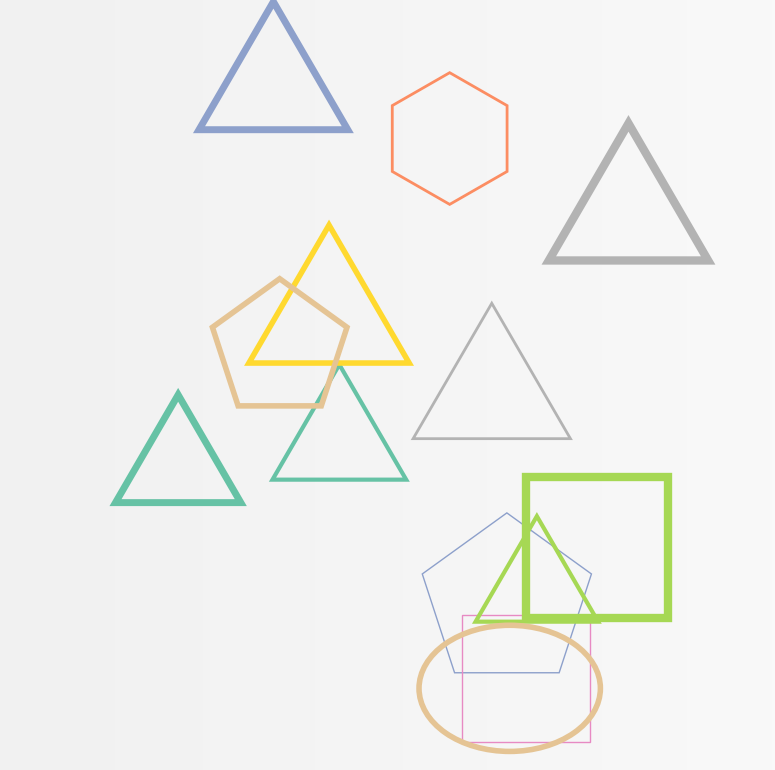[{"shape": "triangle", "thickness": 1.5, "radius": 0.5, "center": [0.438, 0.427]}, {"shape": "triangle", "thickness": 2.5, "radius": 0.47, "center": [0.23, 0.394]}, {"shape": "hexagon", "thickness": 1, "radius": 0.43, "center": [0.58, 0.82]}, {"shape": "triangle", "thickness": 2.5, "radius": 0.55, "center": [0.353, 0.887]}, {"shape": "pentagon", "thickness": 0.5, "radius": 0.57, "center": [0.654, 0.219]}, {"shape": "square", "thickness": 0.5, "radius": 0.41, "center": [0.679, 0.119]}, {"shape": "triangle", "thickness": 1.5, "radius": 0.46, "center": [0.693, 0.238]}, {"shape": "square", "thickness": 3, "radius": 0.46, "center": [0.77, 0.289]}, {"shape": "triangle", "thickness": 2, "radius": 0.6, "center": [0.425, 0.588]}, {"shape": "pentagon", "thickness": 2, "radius": 0.46, "center": [0.361, 0.547]}, {"shape": "oval", "thickness": 2, "radius": 0.59, "center": [0.658, 0.106]}, {"shape": "triangle", "thickness": 3, "radius": 0.59, "center": [0.811, 0.721]}, {"shape": "triangle", "thickness": 1, "radius": 0.59, "center": [0.635, 0.489]}]